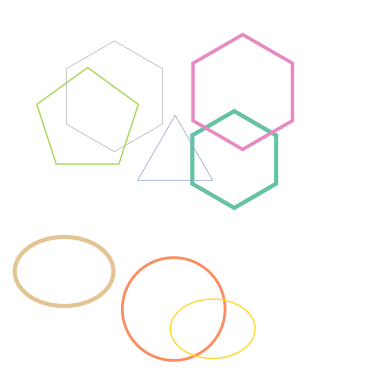[{"shape": "hexagon", "thickness": 3, "radius": 0.63, "center": [0.608, 0.586]}, {"shape": "circle", "thickness": 2, "radius": 0.67, "center": [0.451, 0.197]}, {"shape": "triangle", "thickness": 0.5, "radius": 0.56, "center": [0.455, 0.588]}, {"shape": "hexagon", "thickness": 2.5, "radius": 0.75, "center": [0.63, 0.761]}, {"shape": "pentagon", "thickness": 1, "radius": 0.69, "center": [0.227, 0.686]}, {"shape": "oval", "thickness": 1, "radius": 0.55, "center": [0.552, 0.146]}, {"shape": "oval", "thickness": 3, "radius": 0.64, "center": [0.167, 0.295]}, {"shape": "hexagon", "thickness": 0.5, "radius": 0.72, "center": [0.297, 0.75]}]